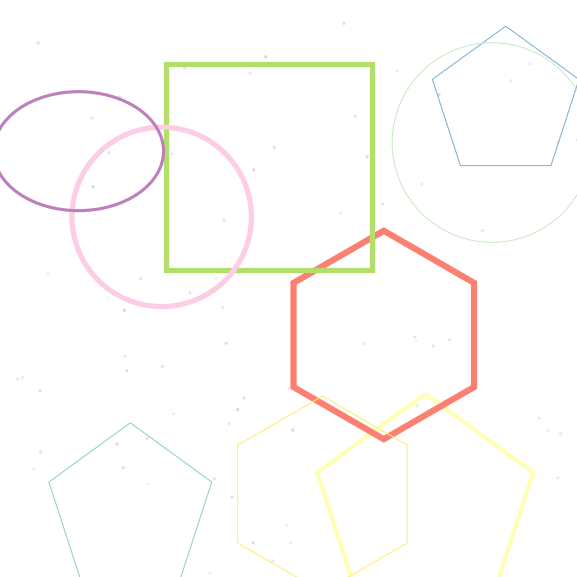[{"shape": "pentagon", "thickness": 0.5, "radius": 0.74, "center": [0.226, 0.119]}, {"shape": "pentagon", "thickness": 2, "radius": 0.98, "center": [0.736, 0.12]}, {"shape": "hexagon", "thickness": 3, "radius": 0.9, "center": [0.665, 0.419]}, {"shape": "pentagon", "thickness": 0.5, "radius": 0.67, "center": [0.876, 0.82]}, {"shape": "square", "thickness": 2.5, "radius": 0.89, "center": [0.465, 0.709]}, {"shape": "circle", "thickness": 2.5, "radius": 0.78, "center": [0.28, 0.624]}, {"shape": "oval", "thickness": 1.5, "radius": 0.74, "center": [0.136, 0.737]}, {"shape": "circle", "thickness": 0.5, "radius": 0.86, "center": [0.852, 0.752]}, {"shape": "hexagon", "thickness": 0.5, "radius": 0.85, "center": [0.558, 0.144]}]